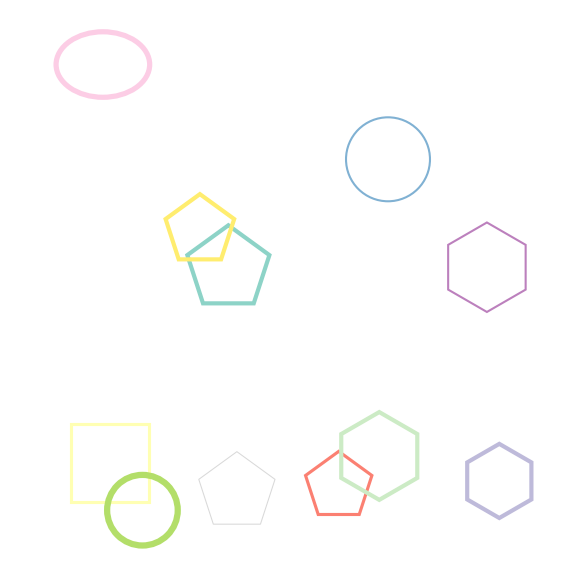[{"shape": "pentagon", "thickness": 2, "radius": 0.37, "center": [0.395, 0.534]}, {"shape": "square", "thickness": 1.5, "radius": 0.34, "center": [0.191, 0.198]}, {"shape": "hexagon", "thickness": 2, "radius": 0.32, "center": [0.865, 0.166]}, {"shape": "pentagon", "thickness": 1.5, "radius": 0.3, "center": [0.587, 0.157]}, {"shape": "circle", "thickness": 1, "radius": 0.36, "center": [0.672, 0.723]}, {"shape": "circle", "thickness": 3, "radius": 0.31, "center": [0.247, 0.116]}, {"shape": "oval", "thickness": 2.5, "radius": 0.41, "center": [0.178, 0.887]}, {"shape": "pentagon", "thickness": 0.5, "radius": 0.35, "center": [0.41, 0.148]}, {"shape": "hexagon", "thickness": 1, "radius": 0.39, "center": [0.843, 0.536]}, {"shape": "hexagon", "thickness": 2, "radius": 0.38, "center": [0.657, 0.21]}, {"shape": "pentagon", "thickness": 2, "radius": 0.31, "center": [0.346, 0.601]}]